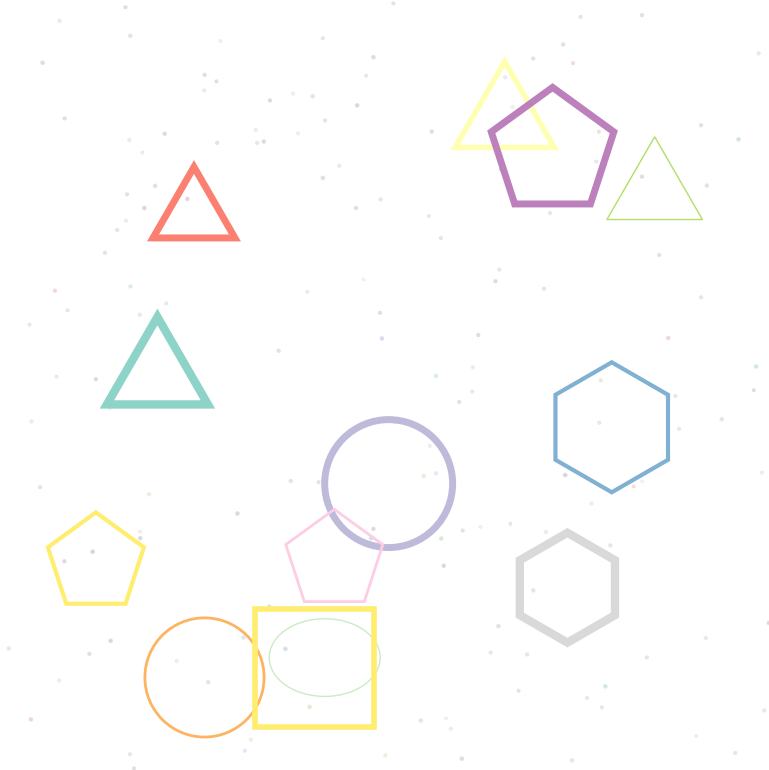[{"shape": "triangle", "thickness": 3, "radius": 0.38, "center": [0.204, 0.513]}, {"shape": "triangle", "thickness": 2, "radius": 0.37, "center": [0.656, 0.846]}, {"shape": "circle", "thickness": 2.5, "radius": 0.42, "center": [0.505, 0.372]}, {"shape": "triangle", "thickness": 2.5, "radius": 0.31, "center": [0.252, 0.722]}, {"shape": "hexagon", "thickness": 1.5, "radius": 0.42, "center": [0.794, 0.445]}, {"shape": "circle", "thickness": 1, "radius": 0.39, "center": [0.266, 0.12]}, {"shape": "triangle", "thickness": 0.5, "radius": 0.36, "center": [0.85, 0.751]}, {"shape": "pentagon", "thickness": 1, "radius": 0.33, "center": [0.434, 0.272]}, {"shape": "hexagon", "thickness": 3, "radius": 0.36, "center": [0.737, 0.237]}, {"shape": "pentagon", "thickness": 2.5, "radius": 0.42, "center": [0.718, 0.803]}, {"shape": "oval", "thickness": 0.5, "radius": 0.36, "center": [0.422, 0.146]}, {"shape": "square", "thickness": 2, "radius": 0.39, "center": [0.409, 0.132]}, {"shape": "pentagon", "thickness": 1.5, "radius": 0.33, "center": [0.125, 0.269]}]